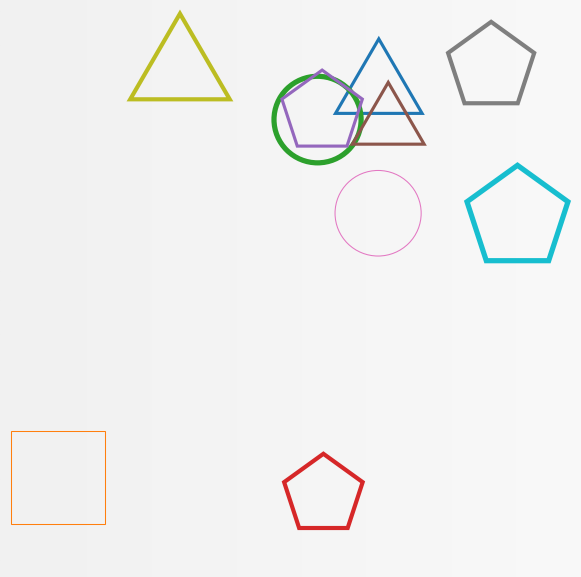[{"shape": "triangle", "thickness": 1.5, "radius": 0.43, "center": [0.652, 0.846]}, {"shape": "square", "thickness": 0.5, "radius": 0.4, "center": [0.1, 0.172]}, {"shape": "circle", "thickness": 2.5, "radius": 0.37, "center": [0.546, 0.792]}, {"shape": "pentagon", "thickness": 2, "radius": 0.36, "center": [0.556, 0.142]}, {"shape": "pentagon", "thickness": 1.5, "radius": 0.36, "center": [0.554, 0.805]}, {"shape": "triangle", "thickness": 1.5, "radius": 0.36, "center": [0.668, 0.785]}, {"shape": "circle", "thickness": 0.5, "radius": 0.37, "center": [0.65, 0.63]}, {"shape": "pentagon", "thickness": 2, "radius": 0.39, "center": [0.845, 0.883]}, {"shape": "triangle", "thickness": 2, "radius": 0.49, "center": [0.31, 0.877]}, {"shape": "pentagon", "thickness": 2.5, "radius": 0.46, "center": [0.89, 0.622]}]